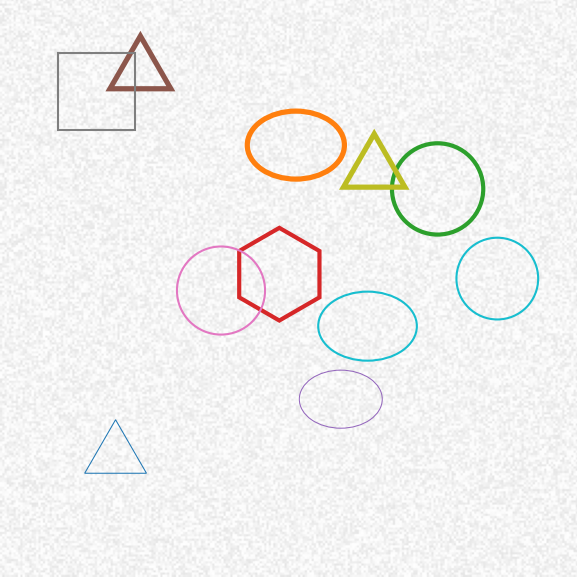[{"shape": "triangle", "thickness": 0.5, "radius": 0.31, "center": [0.2, 0.211]}, {"shape": "oval", "thickness": 2.5, "radius": 0.42, "center": [0.512, 0.748]}, {"shape": "circle", "thickness": 2, "radius": 0.4, "center": [0.758, 0.672]}, {"shape": "hexagon", "thickness": 2, "radius": 0.4, "center": [0.484, 0.524]}, {"shape": "oval", "thickness": 0.5, "radius": 0.36, "center": [0.59, 0.308]}, {"shape": "triangle", "thickness": 2.5, "radius": 0.3, "center": [0.243, 0.876]}, {"shape": "circle", "thickness": 1, "radius": 0.38, "center": [0.383, 0.496]}, {"shape": "square", "thickness": 1, "radius": 0.33, "center": [0.167, 0.841]}, {"shape": "triangle", "thickness": 2.5, "radius": 0.31, "center": [0.648, 0.706]}, {"shape": "oval", "thickness": 1, "radius": 0.43, "center": [0.636, 0.434]}, {"shape": "circle", "thickness": 1, "radius": 0.35, "center": [0.861, 0.517]}]